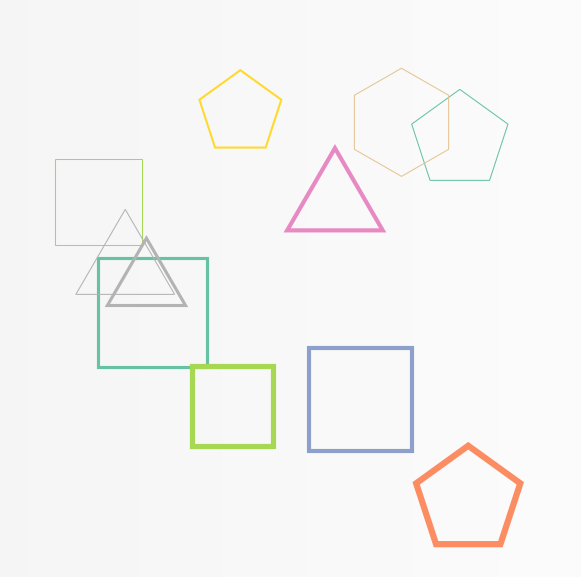[{"shape": "pentagon", "thickness": 0.5, "radius": 0.44, "center": [0.791, 0.757]}, {"shape": "square", "thickness": 1.5, "radius": 0.47, "center": [0.262, 0.458]}, {"shape": "pentagon", "thickness": 3, "radius": 0.47, "center": [0.806, 0.133]}, {"shape": "square", "thickness": 2, "radius": 0.44, "center": [0.62, 0.307]}, {"shape": "triangle", "thickness": 2, "radius": 0.47, "center": [0.576, 0.648]}, {"shape": "square", "thickness": 2.5, "radius": 0.35, "center": [0.4, 0.297]}, {"shape": "square", "thickness": 0.5, "radius": 0.37, "center": [0.17, 0.649]}, {"shape": "pentagon", "thickness": 1, "radius": 0.37, "center": [0.414, 0.804]}, {"shape": "hexagon", "thickness": 0.5, "radius": 0.47, "center": [0.691, 0.787]}, {"shape": "triangle", "thickness": 1.5, "radius": 0.39, "center": [0.252, 0.509]}, {"shape": "triangle", "thickness": 0.5, "radius": 0.49, "center": [0.215, 0.538]}]